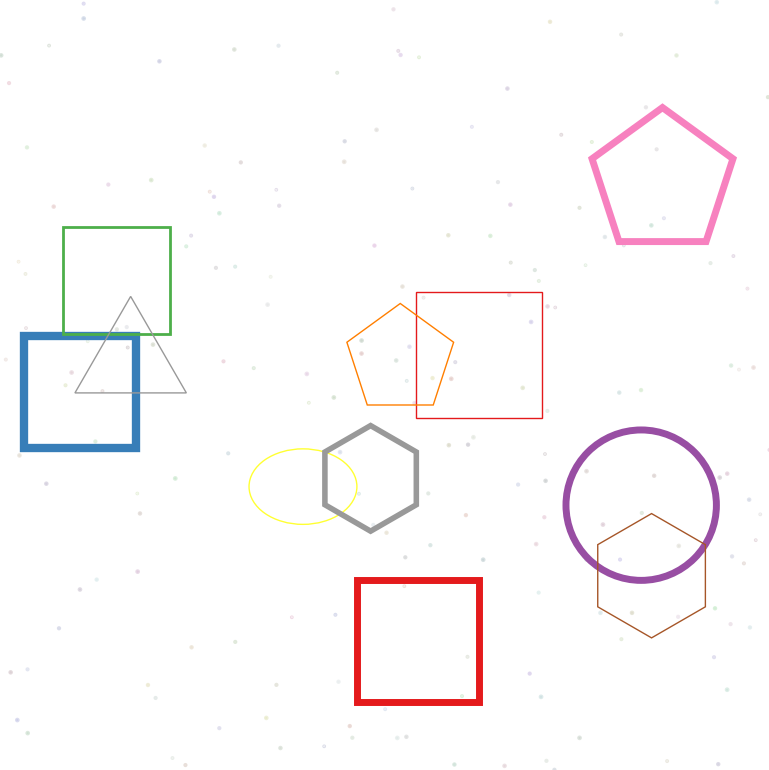[{"shape": "square", "thickness": 0.5, "radius": 0.41, "center": [0.622, 0.539]}, {"shape": "square", "thickness": 2.5, "radius": 0.4, "center": [0.542, 0.167]}, {"shape": "square", "thickness": 3, "radius": 0.36, "center": [0.104, 0.491]}, {"shape": "square", "thickness": 1, "radius": 0.35, "center": [0.151, 0.636]}, {"shape": "circle", "thickness": 2.5, "radius": 0.49, "center": [0.833, 0.344]}, {"shape": "pentagon", "thickness": 0.5, "radius": 0.36, "center": [0.52, 0.533]}, {"shape": "oval", "thickness": 0.5, "radius": 0.35, "center": [0.393, 0.368]}, {"shape": "hexagon", "thickness": 0.5, "radius": 0.4, "center": [0.846, 0.252]}, {"shape": "pentagon", "thickness": 2.5, "radius": 0.48, "center": [0.86, 0.764]}, {"shape": "triangle", "thickness": 0.5, "radius": 0.42, "center": [0.17, 0.532]}, {"shape": "hexagon", "thickness": 2, "radius": 0.34, "center": [0.481, 0.379]}]